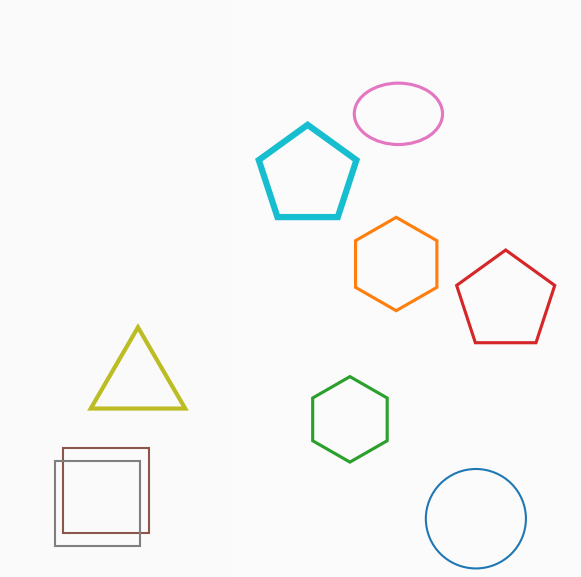[{"shape": "circle", "thickness": 1, "radius": 0.43, "center": [0.819, 0.101]}, {"shape": "hexagon", "thickness": 1.5, "radius": 0.4, "center": [0.682, 0.542]}, {"shape": "hexagon", "thickness": 1.5, "radius": 0.37, "center": [0.602, 0.273]}, {"shape": "pentagon", "thickness": 1.5, "radius": 0.44, "center": [0.87, 0.477]}, {"shape": "square", "thickness": 1, "radius": 0.37, "center": [0.183, 0.15]}, {"shape": "oval", "thickness": 1.5, "radius": 0.38, "center": [0.685, 0.802]}, {"shape": "square", "thickness": 1, "radius": 0.37, "center": [0.168, 0.128]}, {"shape": "triangle", "thickness": 2, "radius": 0.47, "center": [0.237, 0.339]}, {"shape": "pentagon", "thickness": 3, "radius": 0.44, "center": [0.529, 0.695]}]